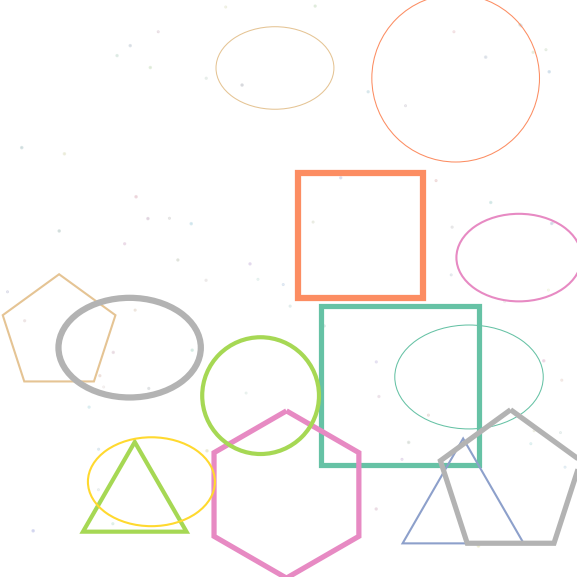[{"shape": "square", "thickness": 2.5, "radius": 0.69, "center": [0.692, 0.332]}, {"shape": "oval", "thickness": 0.5, "radius": 0.64, "center": [0.812, 0.346]}, {"shape": "circle", "thickness": 0.5, "radius": 0.73, "center": [0.789, 0.864]}, {"shape": "square", "thickness": 3, "radius": 0.54, "center": [0.624, 0.591]}, {"shape": "triangle", "thickness": 1, "radius": 0.61, "center": [0.802, 0.119]}, {"shape": "hexagon", "thickness": 2.5, "radius": 0.72, "center": [0.496, 0.143]}, {"shape": "oval", "thickness": 1, "radius": 0.54, "center": [0.899, 0.553]}, {"shape": "triangle", "thickness": 2, "radius": 0.52, "center": [0.233, 0.13]}, {"shape": "circle", "thickness": 2, "radius": 0.51, "center": [0.451, 0.314]}, {"shape": "oval", "thickness": 1, "radius": 0.55, "center": [0.262, 0.165]}, {"shape": "pentagon", "thickness": 1, "radius": 0.51, "center": [0.102, 0.422]}, {"shape": "oval", "thickness": 0.5, "radius": 0.51, "center": [0.476, 0.881]}, {"shape": "oval", "thickness": 3, "radius": 0.62, "center": [0.224, 0.397]}, {"shape": "pentagon", "thickness": 2.5, "radius": 0.64, "center": [0.884, 0.162]}]